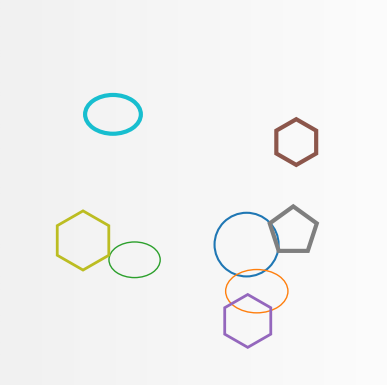[{"shape": "circle", "thickness": 1.5, "radius": 0.41, "center": [0.636, 0.365]}, {"shape": "oval", "thickness": 1, "radius": 0.4, "center": [0.663, 0.244]}, {"shape": "oval", "thickness": 1, "radius": 0.33, "center": [0.347, 0.325]}, {"shape": "hexagon", "thickness": 2, "radius": 0.34, "center": [0.639, 0.166]}, {"shape": "hexagon", "thickness": 3, "radius": 0.3, "center": [0.765, 0.631]}, {"shape": "pentagon", "thickness": 3, "radius": 0.32, "center": [0.757, 0.4]}, {"shape": "hexagon", "thickness": 2, "radius": 0.38, "center": [0.214, 0.375]}, {"shape": "oval", "thickness": 3, "radius": 0.36, "center": [0.292, 0.703]}]